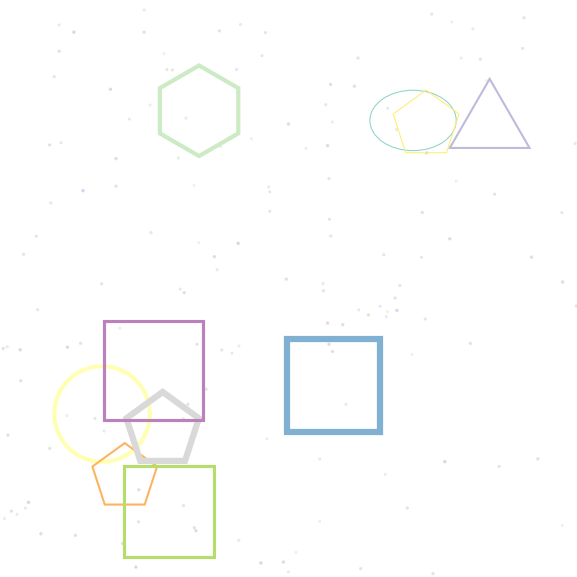[{"shape": "oval", "thickness": 0.5, "radius": 0.37, "center": [0.715, 0.791]}, {"shape": "circle", "thickness": 2, "radius": 0.41, "center": [0.177, 0.282]}, {"shape": "triangle", "thickness": 1, "radius": 0.4, "center": [0.848, 0.783]}, {"shape": "square", "thickness": 3, "radius": 0.4, "center": [0.578, 0.332]}, {"shape": "pentagon", "thickness": 1, "radius": 0.29, "center": [0.216, 0.173]}, {"shape": "square", "thickness": 1.5, "radius": 0.39, "center": [0.293, 0.113]}, {"shape": "pentagon", "thickness": 3, "radius": 0.33, "center": [0.282, 0.254]}, {"shape": "square", "thickness": 1.5, "radius": 0.43, "center": [0.265, 0.358]}, {"shape": "hexagon", "thickness": 2, "radius": 0.39, "center": [0.345, 0.807]}, {"shape": "pentagon", "thickness": 0.5, "radius": 0.3, "center": [0.738, 0.783]}]